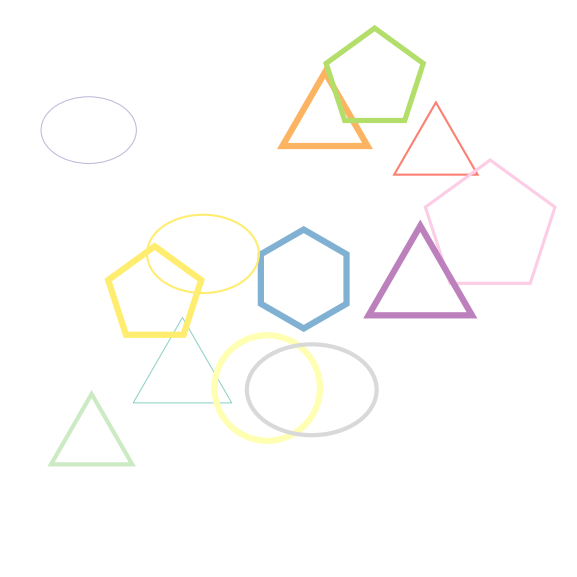[{"shape": "triangle", "thickness": 0.5, "radius": 0.49, "center": [0.316, 0.351]}, {"shape": "circle", "thickness": 3, "radius": 0.46, "center": [0.463, 0.327]}, {"shape": "oval", "thickness": 0.5, "radius": 0.41, "center": [0.154, 0.774]}, {"shape": "triangle", "thickness": 1, "radius": 0.42, "center": [0.755, 0.738]}, {"shape": "hexagon", "thickness": 3, "radius": 0.43, "center": [0.526, 0.516]}, {"shape": "triangle", "thickness": 3, "radius": 0.43, "center": [0.563, 0.789]}, {"shape": "pentagon", "thickness": 2.5, "radius": 0.44, "center": [0.649, 0.862]}, {"shape": "pentagon", "thickness": 1.5, "radius": 0.59, "center": [0.849, 0.604]}, {"shape": "oval", "thickness": 2, "radius": 0.56, "center": [0.54, 0.324]}, {"shape": "triangle", "thickness": 3, "radius": 0.52, "center": [0.728, 0.505]}, {"shape": "triangle", "thickness": 2, "radius": 0.41, "center": [0.159, 0.236]}, {"shape": "oval", "thickness": 1, "radius": 0.48, "center": [0.351, 0.56]}, {"shape": "pentagon", "thickness": 3, "radius": 0.42, "center": [0.268, 0.488]}]